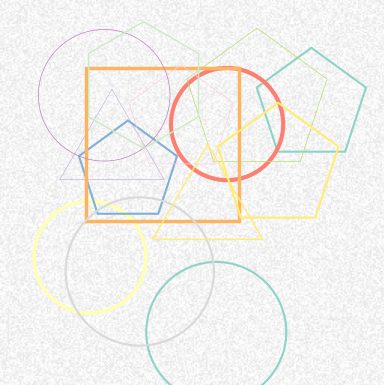[{"shape": "circle", "thickness": 1.5, "radius": 0.91, "center": [0.562, 0.138]}, {"shape": "pentagon", "thickness": 1.5, "radius": 0.75, "center": [0.809, 0.727]}, {"shape": "circle", "thickness": 2.5, "radius": 0.73, "center": [0.234, 0.332]}, {"shape": "triangle", "thickness": 0.5, "radius": 0.78, "center": [0.291, 0.612]}, {"shape": "circle", "thickness": 3, "radius": 0.73, "center": [0.59, 0.678]}, {"shape": "pentagon", "thickness": 1.5, "radius": 0.67, "center": [0.332, 0.553]}, {"shape": "square", "thickness": 2.5, "radius": 0.99, "center": [0.422, 0.626]}, {"shape": "pentagon", "thickness": 0.5, "radius": 0.96, "center": [0.667, 0.735]}, {"shape": "pentagon", "thickness": 0.5, "radius": 0.71, "center": [0.47, 0.689]}, {"shape": "circle", "thickness": 1.5, "radius": 0.96, "center": [0.363, 0.295]}, {"shape": "circle", "thickness": 0.5, "radius": 0.85, "center": [0.271, 0.753]}, {"shape": "hexagon", "thickness": 1, "radius": 0.82, "center": [0.373, 0.779]}, {"shape": "triangle", "thickness": 1, "radius": 0.82, "center": [0.539, 0.461]}, {"shape": "pentagon", "thickness": 1.5, "radius": 0.82, "center": [0.722, 0.568]}]